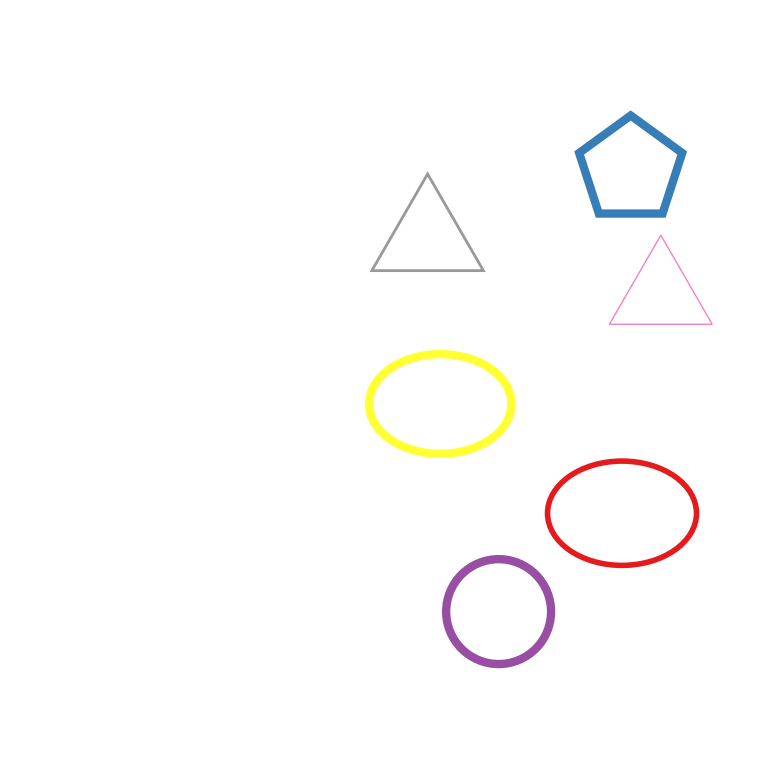[{"shape": "oval", "thickness": 2, "radius": 0.48, "center": [0.808, 0.333]}, {"shape": "pentagon", "thickness": 3, "radius": 0.35, "center": [0.819, 0.78]}, {"shape": "circle", "thickness": 3, "radius": 0.34, "center": [0.648, 0.206]}, {"shape": "oval", "thickness": 3, "radius": 0.46, "center": [0.572, 0.475]}, {"shape": "triangle", "thickness": 0.5, "radius": 0.39, "center": [0.858, 0.617]}, {"shape": "triangle", "thickness": 1, "radius": 0.42, "center": [0.555, 0.69]}]